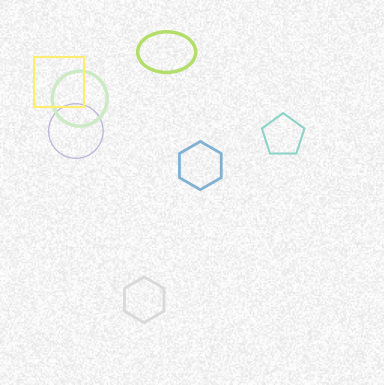[{"shape": "pentagon", "thickness": 1.5, "radius": 0.29, "center": [0.735, 0.648]}, {"shape": "circle", "thickness": 1, "radius": 0.35, "center": [0.197, 0.66]}, {"shape": "hexagon", "thickness": 2, "radius": 0.31, "center": [0.52, 0.57]}, {"shape": "oval", "thickness": 2.5, "radius": 0.38, "center": [0.433, 0.865]}, {"shape": "hexagon", "thickness": 2, "radius": 0.3, "center": [0.375, 0.222]}, {"shape": "circle", "thickness": 2.5, "radius": 0.36, "center": [0.207, 0.744]}, {"shape": "square", "thickness": 1.5, "radius": 0.32, "center": [0.154, 0.787]}]